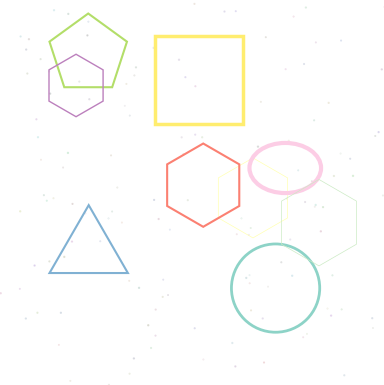[{"shape": "circle", "thickness": 2, "radius": 0.57, "center": [0.716, 0.252]}, {"shape": "hexagon", "thickness": 0.5, "radius": 0.52, "center": [0.657, 0.486]}, {"shape": "hexagon", "thickness": 1.5, "radius": 0.54, "center": [0.528, 0.519]}, {"shape": "triangle", "thickness": 1.5, "radius": 0.59, "center": [0.23, 0.35]}, {"shape": "pentagon", "thickness": 1.5, "radius": 0.53, "center": [0.229, 0.859]}, {"shape": "oval", "thickness": 3, "radius": 0.46, "center": [0.741, 0.564]}, {"shape": "hexagon", "thickness": 1, "radius": 0.41, "center": [0.198, 0.778]}, {"shape": "hexagon", "thickness": 0.5, "radius": 0.56, "center": [0.829, 0.422]}, {"shape": "square", "thickness": 2.5, "radius": 0.57, "center": [0.516, 0.792]}]